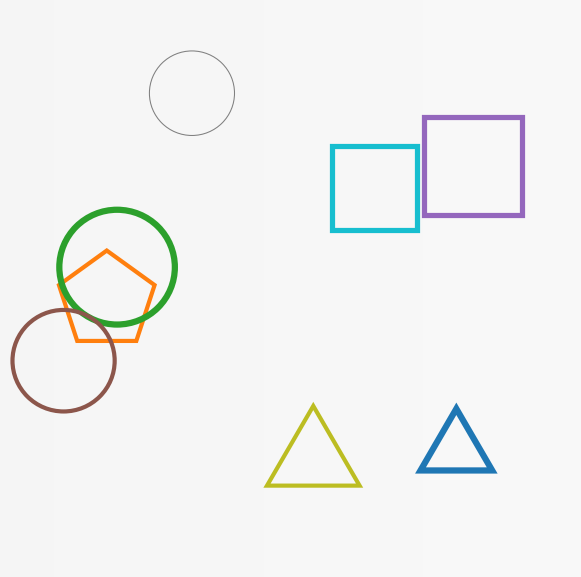[{"shape": "triangle", "thickness": 3, "radius": 0.36, "center": [0.785, 0.22]}, {"shape": "pentagon", "thickness": 2, "radius": 0.43, "center": [0.184, 0.479]}, {"shape": "circle", "thickness": 3, "radius": 0.5, "center": [0.201, 0.537]}, {"shape": "square", "thickness": 2.5, "radius": 0.42, "center": [0.813, 0.711]}, {"shape": "circle", "thickness": 2, "radius": 0.44, "center": [0.109, 0.375]}, {"shape": "circle", "thickness": 0.5, "radius": 0.37, "center": [0.33, 0.838]}, {"shape": "triangle", "thickness": 2, "radius": 0.46, "center": [0.539, 0.204]}, {"shape": "square", "thickness": 2.5, "radius": 0.36, "center": [0.644, 0.674]}]